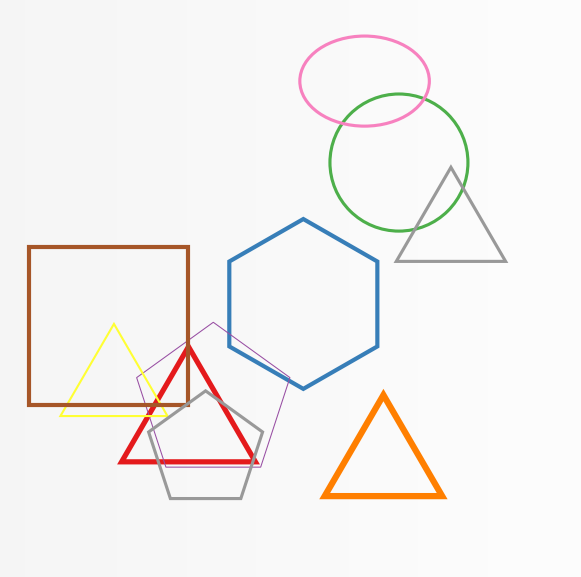[{"shape": "triangle", "thickness": 2.5, "radius": 0.66, "center": [0.324, 0.266]}, {"shape": "hexagon", "thickness": 2, "radius": 0.74, "center": [0.522, 0.473]}, {"shape": "circle", "thickness": 1.5, "radius": 0.59, "center": [0.686, 0.718]}, {"shape": "pentagon", "thickness": 0.5, "radius": 0.69, "center": [0.367, 0.302]}, {"shape": "triangle", "thickness": 3, "radius": 0.58, "center": [0.66, 0.198]}, {"shape": "triangle", "thickness": 1, "radius": 0.53, "center": [0.196, 0.332]}, {"shape": "square", "thickness": 2, "radius": 0.69, "center": [0.187, 0.434]}, {"shape": "oval", "thickness": 1.5, "radius": 0.56, "center": [0.627, 0.859]}, {"shape": "pentagon", "thickness": 1.5, "radius": 0.52, "center": [0.354, 0.219]}, {"shape": "triangle", "thickness": 1.5, "radius": 0.54, "center": [0.776, 0.601]}]